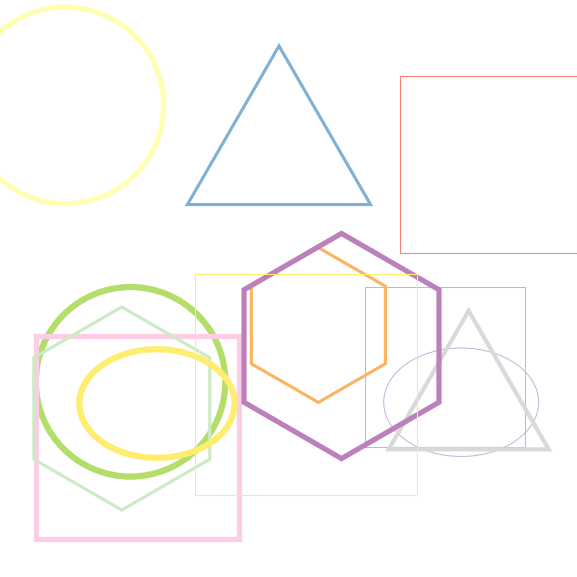[{"shape": "square", "thickness": 0.5, "radius": 0.69, "center": [0.77, 0.364]}, {"shape": "circle", "thickness": 2.5, "radius": 0.85, "center": [0.113, 0.817]}, {"shape": "oval", "thickness": 0.5, "radius": 0.67, "center": [0.799, 0.303]}, {"shape": "square", "thickness": 0.5, "radius": 0.77, "center": [0.846, 0.714]}, {"shape": "triangle", "thickness": 1.5, "radius": 0.92, "center": [0.483, 0.737]}, {"shape": "hexagon", "thickness": 1.5, "radius": 0.67, "center": [0.551, 0.436]}, {"shape": "circle", "thickness": 3, "radius": 0.82, "center": [0.226, 0.338]}, {"shape": "square", "thickness": 2.5, "radius": 0.88, "center": [0.238, 0.241]}, {"shape": "triangle", "thickness": 2, "radius": 0.8, "center": [0.812, 0.301]}, {"shape": "hexagon", "thickness": 2.5, "radius": 0.97, "center": [0.591, 0.4]}, {"shape": "hexagon", "thickness": 1.5, "radius": 0.88, "center": [0.211, 0.292]}, {"shape": "square", "thickness": 0.5, "radius": 0.96, "center": [0.53, 0.333]}, {"shape": "oval", "thickness": 3, "radius": 0.67, "center": [0.272, 0.3]}]